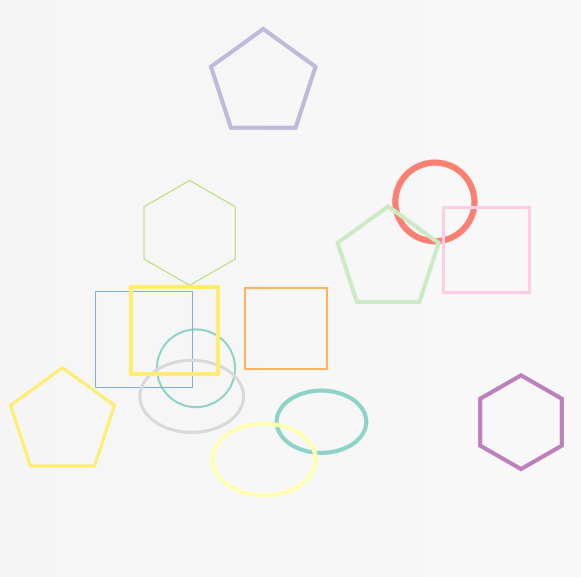[{"shape": "oval", "thickness": 2, "radius": 0.39, "center": [0.553, 0.269]}, {"shape": "circle", "thickness": 1, "radius": 0.34, "center": [0.337, 0.361]}, {"shape": "oval", "thickness": 2, "radius": 0.44, "center": [0.454, 0.203]}, {"shape": "pentagon", "thickness": 2, "radius": 0.47, "center": [0.453, 0.854]}, {"shape": "circle", "thickness": 3, "radius": 0.34, "center": [0.748, 0.65]}, {"shape": "square", "thickness": 0.5, "radius": 0.41, "center": [0.247, 0.412]}, {"shape": "square", "thickness": 1, "radius": 0.35, "center": [0.492, 0.431]}, {"shape": "hexagon", "thickness": 0.5, "radius": 0.45, "center": [0.326, 0.596]}, {"shape": "square", "thickness": 1.5, "radius": 0.37, "center": [0.836, 0.567]}, {"shape": "oval", "thickness": 1.5, "radius": 0.45, "center": [0.33, 0.313]}, {"shape": "hexagon", "thickness": 2, "radius": 0.41, "center": [0.896, 0.268]}, {"shape": "pentagon", "thickness": 2, "radius": 0.46, "center": [0.668, 0.55]}, {"shape": "square", "thickness": 2, "radius": 0.38, "center": [0.3, 0.427]}, {"shape": "pentagon", "thickness": 1.5, "radius": 0.47, "center": [0.108, 0.268]}]